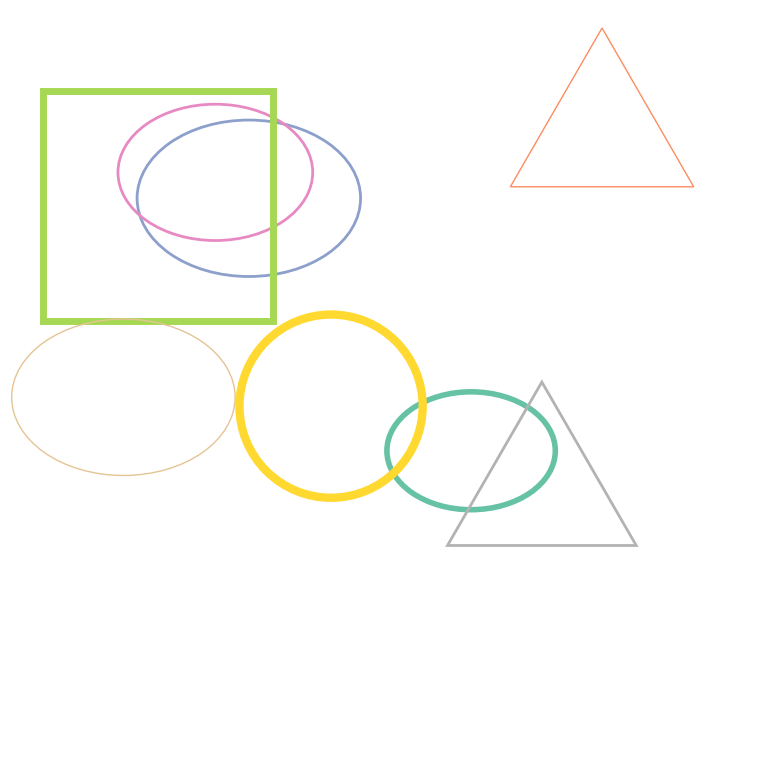[{"shape": "oval", "thickness": 2, "radius": 0.55, "center": [0.612, 0.415]}, {"shape": "triangle", "thickness": 0.5, "radius": 0.69, "center": [0.782, 0.826]}, {"shape": "oval", "thickness": 1, "radius": 0.73, "center": [0.323, 0.742]}, {"shape": "oval", "thickness": 1, "radius": 0.63, "center": [0.28, 0.776]}, {"shape": "square", "thickness": 2.5, "radius": 0.75, "center": [0.206, 0.732]}, {"shape": "circle", "thickness": 3, "radius": 0.59, "center": [0.43, 0.473]}, {"shape": "oval", "thickness": 0.5, "radius": 0.73, "center": [0.16, 0.484]}, {"shape": "triangle", "thickness": 1, "radius": 0.71, "center": [0.704, 0.362]}]